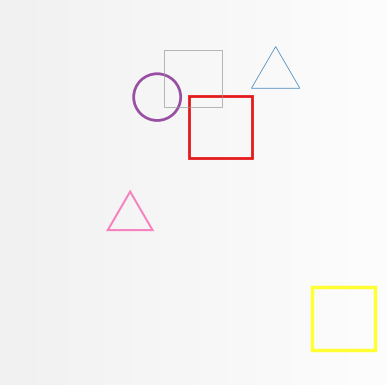[{"shape": "square", "thickness": 2, "radius": 0.41, "center": [0.568, 0.67]}, {"shape": "triangle", "thickness": 0.5, "radius": 0.36, "center": [0.711, 0.807]}, {"shape": "circle", "thickness": 2, "radius": 0.3, "center": [0.406, 0.748]}, {"shape": "square", "thickness": 2.5, "radius": 0.41, "center": [0.886, 0.172]}, {"shape": "triangle", "thickness": 1.5, "radius": 0.33, "center": [0.336, 0.436]}, {"shape": "square", "thickness": 0.5, "radius": 0.37, "center": [0.498, 0.796]}]